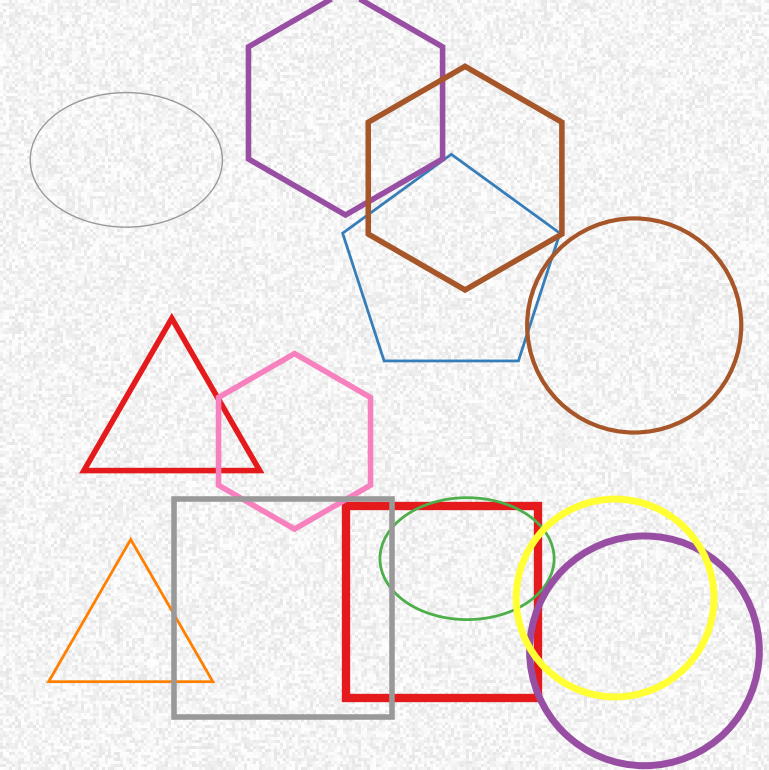[{"shape": "triangle", "thickness": 2, "radius": 0.66, "center": [0.223, 0.455]}, {"shape": "square", "thickness": 3, "radius": 0.62, "center": [0.574, 0.219]}, {"shape": "pentagon", "thickness": 1, "radius": 0.74, "center": [0.586, 0.651]}, {"shape": "oval", "thickness": 1, "radius": 0.57, "center": [0.607, 0.274]}, {"shape": "circle", "thickness": 2.5, "radius": 0.75, "center": [0.837, 0.155]}, {"shape": "hexagon", "thickness": 2, "radius": 0.73, "center": [0.449, 0.866]}, {"shape": "triangle", "thickness": 1, "radius": 0.62, "center": [0.17, 0.176]}, {"shape": "circle", "thickness": 2.5, "radius": 0.64, "center": [0.799, 0.223]}, {"shape": "circle", "thickness": 1.5, "radius": 0.7, "center": [0.824, 0.577]}, {"shape": "hexagon", "thickness": 2, "radius": 0.73, "center": [0.604, 0.769]}, {"shape": "hexagon", "thickness": 2, "radius": 0.57, "center": [0.383, 0.427]}, {"shape": "square", "thickness": 2, "radius": 0.71, "center": [0.368, 0.21]}, {"shape": "oval", "thickness": 0.5, "radius": 0.62, "center": [0.164, 0.792]}]